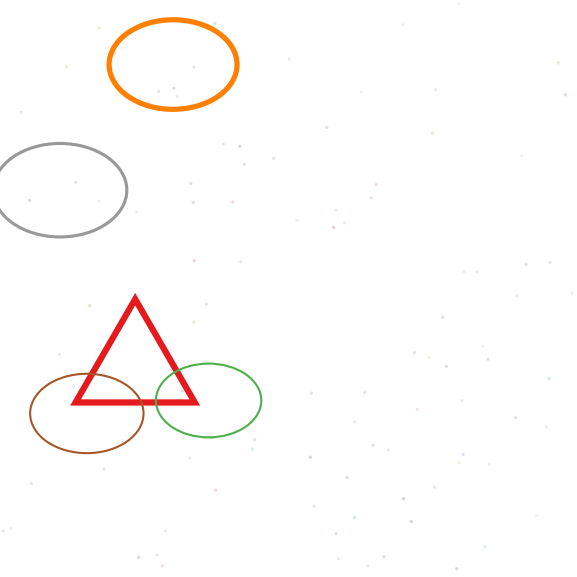[{"shape": "triangle", "thickness": 3, "radius": 0.6, "center": [0.234, 0.362]}, {"shape": "oval", "thickness": 1, "radius": 0.46, "center": [0.361, 0.306]}, {"shape": "oval", "thickness": 2.5, "radius": 0.55, "center": [0.3, 0.887]}, {"shape": "oval", "thickness": 1, "radius": 0.49, "center": [0.15, 0.283]}, {"shape": "oval", "thickness": 1.5, "radius": 0.58, "center": [0.104, 0.67]}]